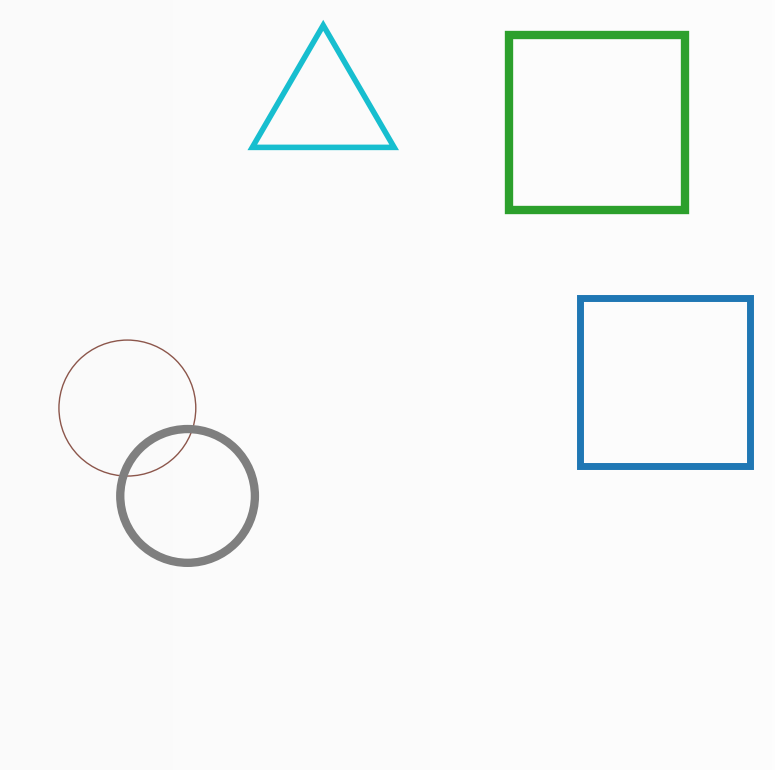[{"shape": "square", "thickness": 2.5, "radius": 0.55, "center": [0.858, 0.503]}, {"shape": "square", "thickness": 3, "radius": 0.57, "center": [0.771, 0.841]}, {"shape": "circle", "thickness": 0.5, "radius": 0.44, "center": [0.164, 0.47]}, {"shape": "circle", "thickness": 3, "radius": 0.43, "center": [0.242, 0.356]}, {"shape": "triangle", "thickness": 2, "radius": 0.53, "center": [0.417, 0.861]}]